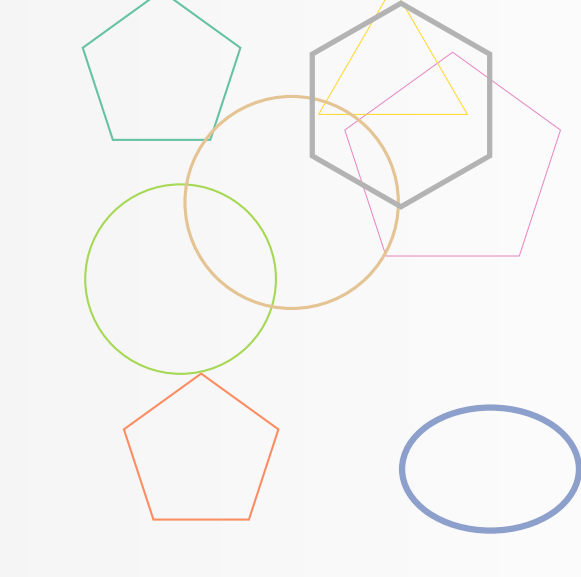[{"shape": "pentagon", "thickness": 1, "radius": 0.71, "center": [0.278, 0.872]}, {"shape": "pentagon", "thickness": 1, "radius": 0.7, "center": [0.346, 0.212]}, {"shape": "oval", "thickness": 3, "radius": 0.76, "center": [0.844, 0.187]}, {"shape": "pentagon", "thickness": 0.5, "radius": 0.98, "center": [0.779, 0.714]}, {"shape": "circle", "thickness": 1, "radius": 0.82, "center": [0.311, 0.516]}, {"shape": "triangle", "thickness": 0.5, "radius": 0.74, "center": [0.676, 0.875]}, {"shape": "circle", "thickness": 1.5, "radius": 0.92, "center": [0.502, 0.649]}, {"shape": "hexagon", "thickness": 2.5, "radius": 0.88, "center": [0.69, 0.817]}]